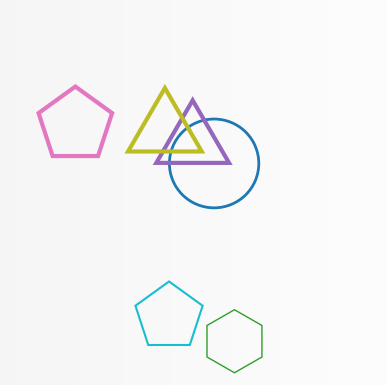[{"shape": "circle", "thickness": 2, "radius": 0.58, "center": [0.553, 0.575]}, {"shape": "hexagon", "thickness": 1, "radius": 0.41, "center": [0.605, 0.114]}, {"shape": "triangle", "thickness": 3, "radius": 0.54, "center": [0.497, 0.631]}, {"shape": "pentagon", "thickness": 3, "radius": 0.5, "center": [0.194, 0.675]}, {"shape": "triangle", "thickness": 3, "radius": 0.55, "center": [0.426, 0.661]}, {"shape": "pentagon", "thickness": 1.5, "radius": 0.46, "center": [0.436, 0.178]}]